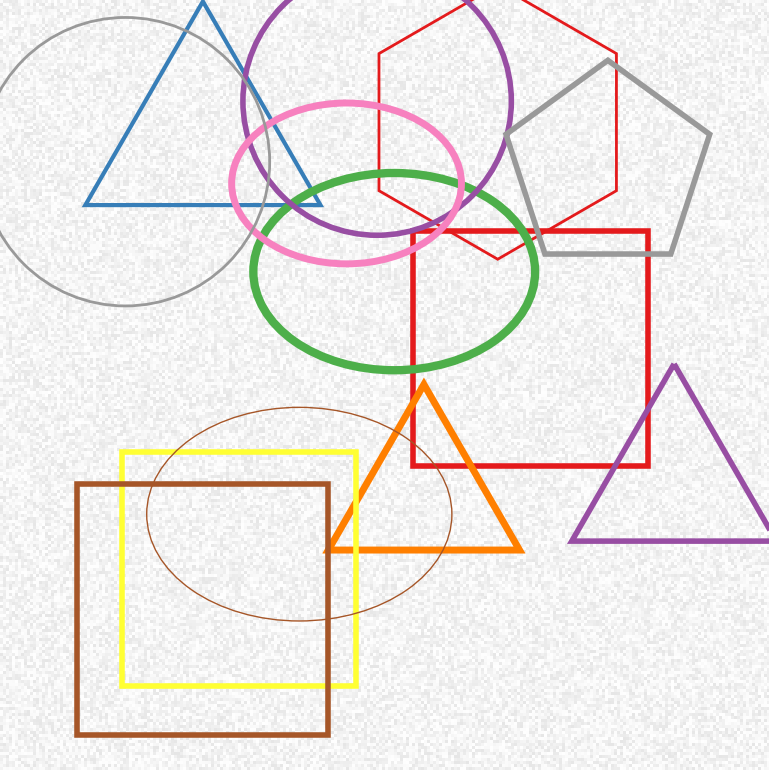[{"shape": "square", "thickness": 2, "radius": 0.76, "center": [0.688, 0.548]}, {"shape": "hexagon", "thickness": 1, "radius": 0.89, "center": [0.646, 0.841]}, {"shape": "triangle", "thickness": 1.5, "radius": 0.88, "center": [0.264, 0.822]}, {"shape": "oval", "thickness": 3, "radius": 0.91, "center": [0.512, 0.647]}, {"shape": "triangle", "thickness": 2, "radius": 0.77, "center": [0.875, 0.374]}, {"shape": "circle", "thickness": 2, "radius": 0.87, "center": [0.49, 0.869]}, {"shape": "triangle", "thickness": 2.5, "radius": 0.72, "center": [0.551, 0.357]}, {"shape": "square", "thickness": 2, "radius": 0.76, "center": [0.31, 0.261]}, {"shape": "oval", "thickness": 0.5, "radius": 0.99, "center": [0.389, 0.332]}, {"shape": "square", "thickness": 2, "radius": 0.82, "center": [0.263, 0.208]}, {"shape": "oval", "thickness": 2.5, "radius": 0.75, "center": [0.45, 0.762]}, {"shape": "pentagon", "thickness": 2, "radius": 0.7, "center": [0.789, 0.783]}, {"shape": "circle", "thickness": 1, "radius": 0.94, "center": [0.163, 0.79]}]